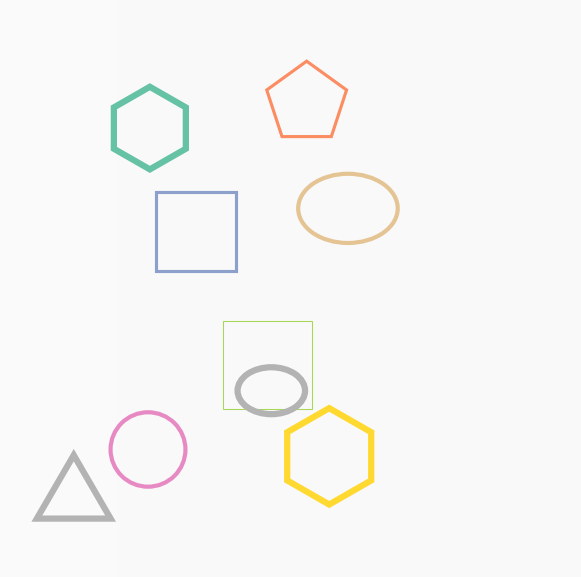[{"shape": "hexagon", "thickness": 3, "radius": 0.36, "center": [0.258, 0.777]}, {"shape": "pentagon", "thickness": 1.5, "radius": 0.36, "center": [0.528, 0.821]}, {"shape": "square", "thickness": 1.5, "radius": 0.34, "center": [0.336, 0.599]}, {"shape": "circle", "thickness": 2, "radius": 0.32, "center": [0.255, 0.221]}, {"shape": "square", "thickness": 0.5, "radius": 0.38, "center": [0.46, 0.367]}, {"shape": "hexagon", "thickness": 3, "radius": 0.42, "center": [0.566, 0.209]}, {"shape": "oval", "thickness": 2, "radius": 0.43, "center": [0.599, 0.638]}, {"shape": "oval", "thickness": 3, "radius": 0.29, "center": [0.467, 0.323]}, {"shape": "triangle", "thickness": 3, "radius": 0.37, "center": [0.127, 0.138]}]